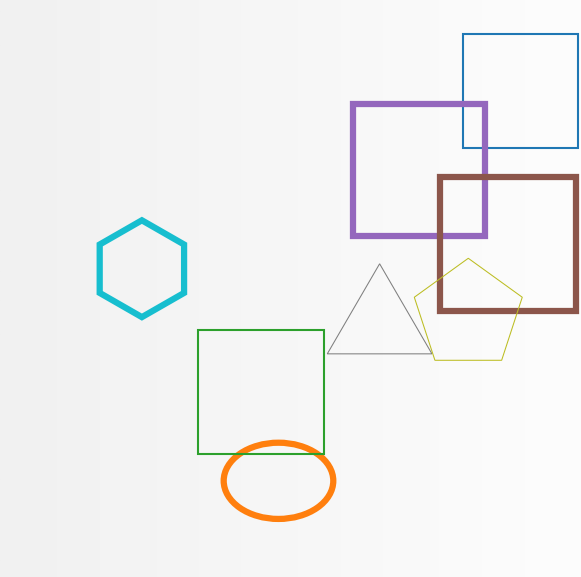[{"shape": "square", "thickness": 1, "radius": 0.49, "center": [0.896, 0.841]}, {"shape": "oval", "thickness": 3, "radius": 0.47, "center": [0.479, 0.167]}, {"shape": "square", "thickness": 1, "radius": 0.54, "center": [0.449, 0.32]}, {"shape": "square", "thickness": 3, "radius": 0.57, "center": [0.721, 0.705]}, {"shape": "square", "thickness": 3, "radius": 0.58, "center": [0.874, 0.577]}, {"shape": "triangle", "thickness": 0.5, "radius": 0.52, "center": [0.653, 0.438]}, {"shape": "pentagon", "thickness": 0.5, "radius": 0.49, "center": [0.806, 0.454]}, {"shape": "hexagon", "thickness": 3, "radius": 0.42, "center": [0.244, 0.534]}]